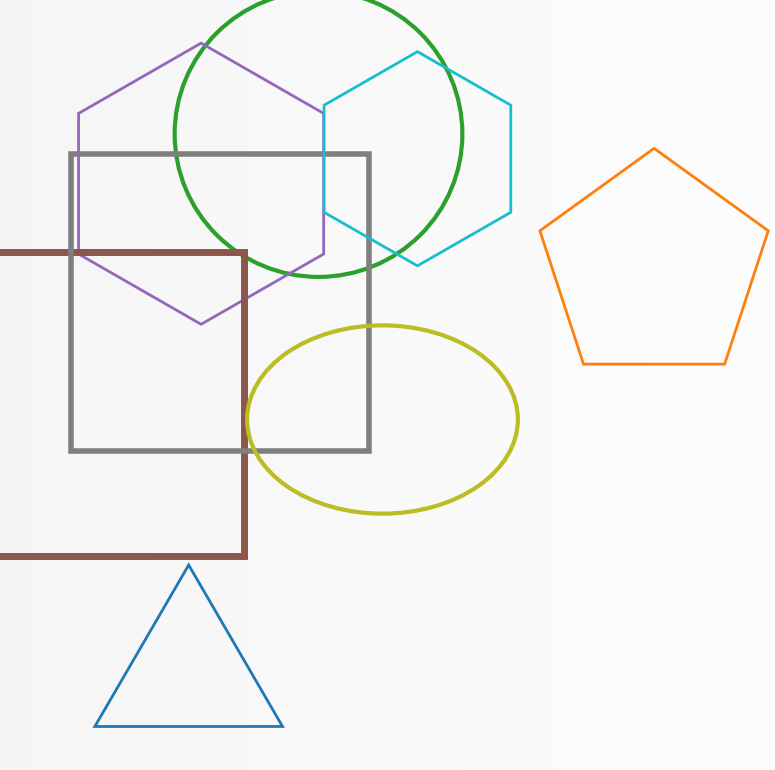[{"shape": "triangle", "thickness": 1, "radius": 0.7, "center": [0.243, 0.126]}, {"shape": "pentagon", "thickness": 1, "radius": 0.77, "center": [0.844, 0.652]}, {"shape": "circle", "thickness": 1.5, "radius": 0.93, "center": [0.411, 0.826]}, {"shape": "hexagon", "thickness": 1, "radius": 0.91, "center": [0.259, 0.761]}, {"shape": "square", "thickness": 2.5, "radius": 0.99, "center": [0.118, 0.475]}, {"shape": "square", "thickness": 2, "radius": 0.96, "center": [0.284, 0.607]}, {"shape": "oval", "thickness": 1.5, "radius": 0.87, "center": [0.494, 0.455]}, {"shape": "hexagon", "thickness": 1, "radius": 0.7, "center": [0.539, 0.794]}]